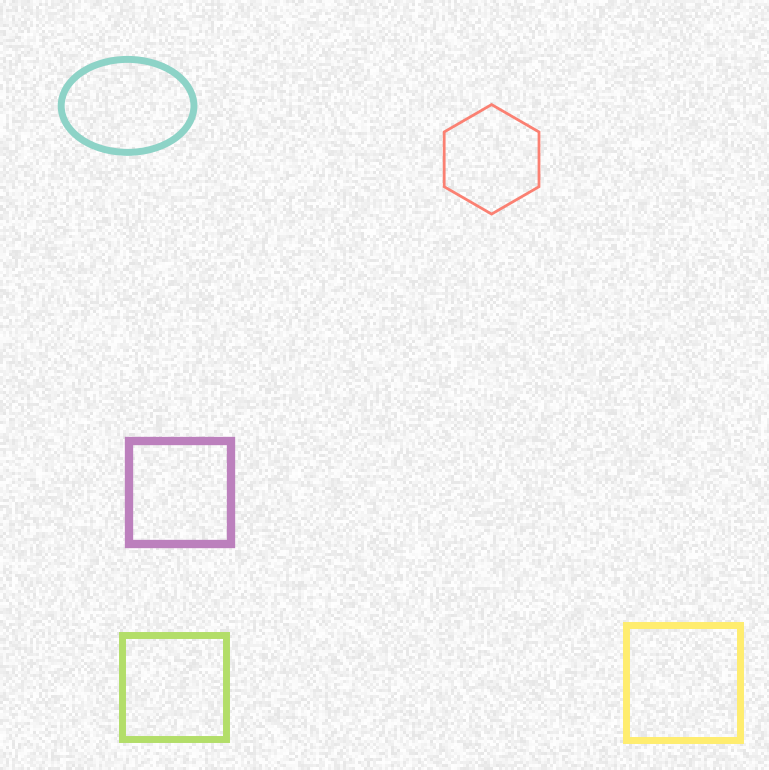[{"shape": "oval", "thickness": 2.5, "radius": 0.43, "center": [0.166, 0.862]}, {"shape": "hexagon", "thickness": 1, "radius": 0.36, "center": [0.638, 0.793]}, {"shape": "square", "thickness": 2.5, "radius": 0.34, "center": [0.226, 0.108]}, {"shape": "square", "thickness": 3, "radius": 0.33, "center": [0.234, 0.36]}, {"shape": "square", "thickness": 2.5, "radius": 0.37, "center": [0.886, 0.114]}]